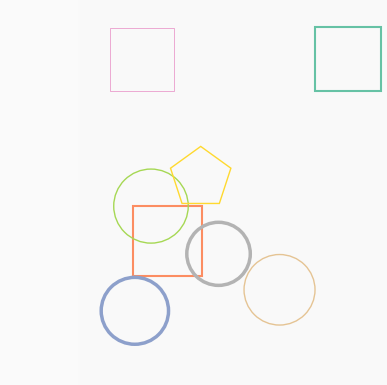[{"shape": "square", "thickness": 1.5, "radius": 0.42, "center": [0.898, 0.847]}, {"shape": "square", "thickness": 1.5, "radius": 0.45, "center": [0.433, 0.374]}, {"shape": "circle", "thickness": 2.5, "radius": 0.43, "center": [0.348, 0.193]}, {"shape": "square", "thickness": 0.5, "radius": 0.41, "center": [0.367, 0.845]}, {"shape": "circle", "thickness": 1, "radius": 0.48, "center": [0.39, 0.465]}, {"shape": "pentagon", "thickness": 1, "radius": 0.41, "center": [0.518, 0.538]}, {"shape": "circle", "thickness": 1, "radius": 0.46, "center": [0.721, 0.247]}, {"shape": "circle", "thickness": 2.5, "radius": 0.41, "center": [0.564, 0.341]}]